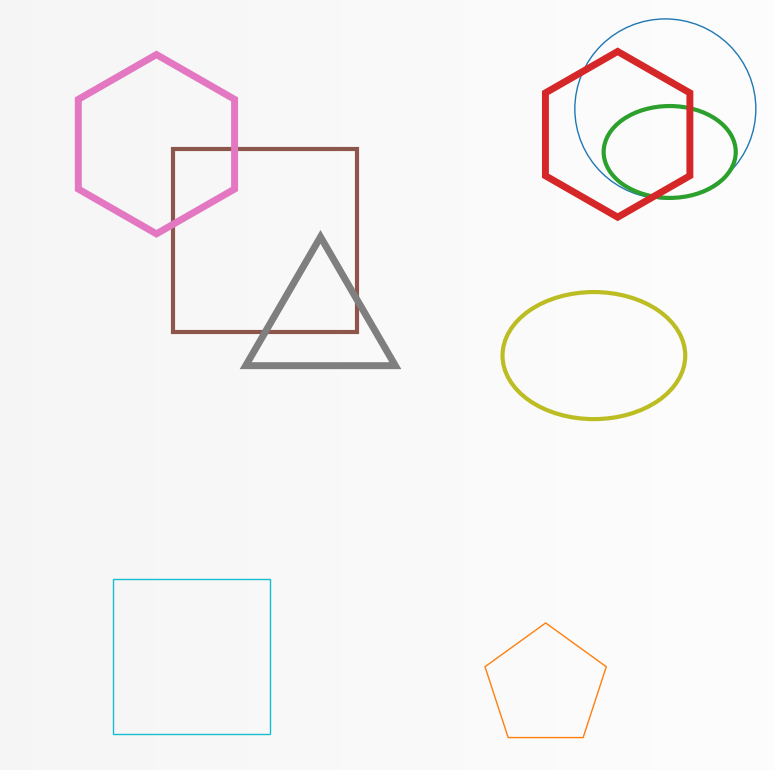[{"shape": "circle", "thickness": 0.5, "radius": 0.58, "center": [0.858, 0.859]}, {"shape": "pentagon", "thickness": 0.5, "radius": 0.41, "center": [0.704, 0.109]}, {"shape": "oval", "thickness": 1.5, "radius": 0.43, "center": [0.864, 0.803]}, {"shape": "hexagon", "thickness": 2.5, "radius": 0.54, "center": [0.797, 0.826]}, {"shape": "square", "thickness": 1.5, "radius": 0.6, "center": [0.342, 0.688]}, {"shape": "hexagon", "thickness": 2.5, "radius": 0.58, "center": [0.202, 0.813]}, {"shape": "triangle", "thickness": 2.5, "radius": 0.56, "center": [0.414, 0.581]}, {"shape": "oval", "thickness": 1.5, "radius": 0.59, "center": [0.766, 0.538]}, {"shape": "square", "thickness": 0.5, "radius": 0.5, "center": [0.247, 0.147]}]